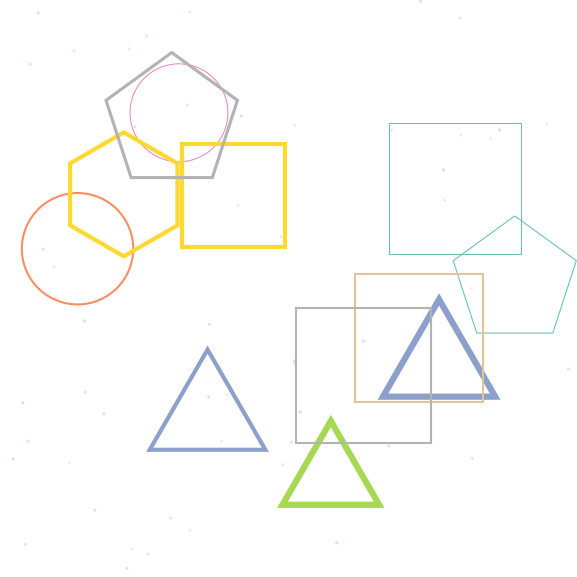[{"shape": "pentagon", "thickness": 0.5, "radius": 0.56, "center": [0.891, 0.513]}, {"shape": "square", "thickness": 0.5, "radius": 0.57, "center": [0.788, 0.673]}, {"shape": "circle", "thickness": 1, "radius": 0.48, "center": [0.134, 0.568]}, {"shape": "triangle", "thickness": 2, "radius": 0.58, "center": [0.359, 0.278]}, {"shape": "triangle", "thickness": 3, "radius": 0.56, "center": [0.76, 0.368]}, {"shape": "circle", "thickness": 0.5, "radius": 0.42, "center": [0.31, 0.804]}, {"shape": "triangle", "thickness": 3, "radius": 0.48, "center": [0.573, 0.173]}, {"shape": "hexagon", "thickness": 2, "radius": 0.54, "center": [0.214, 0.663]}, {"shape": "square", "thickness": 2, "radius": 0.45, "center": [0.405, 0.661]}, {"shape": "square", "thickness": 1, "radius": 0.55, "center": [0.726, 0.413]}, {"shape": "pentagon", "thickness": 1.5, "radius": 0.6, "center": [0.297, 0.788]}, {"shape": "square", "thickness": 1, "radius": 0.58, "center": [0.63, 0.349]}]